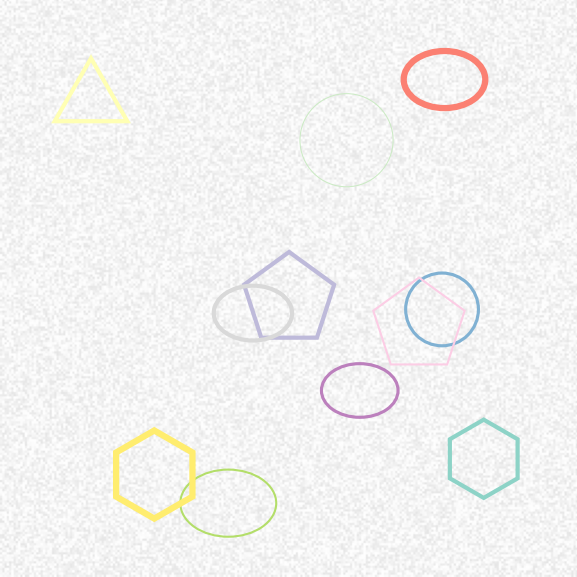[{"shape": "hexagon", "thickness": 2, "radius": 0.34, "center": [0.838, 0.205]}, {"shape": "triangle", "thickness": 2, "radius": 0.36, "center": [0.158, 0.826]}, {"shape": "pentagon", "thickness": 2, "radius": 0.41, "center": [0.501, 0.481]}, {"shape": "oval", "thickness": 3, "radius": 0.35, "center": [0.77, 0.861]}, {"shape": "circle", "thickness": 1.5, "radius": 0.31, "center": [0.765, 0.463]}, {"shape": "oval", "thickness": 1, "radius": 0.42, "center": [0.395, 0.128]}, {"shape": "pentagon", "thickness": 1, "radius": 0.42, "center": [0.725, 0.435]}, {"shape": "oval", "thickness": 2, "radius": 0.34, "center": [0.438, 0.457]}, {"shape": "oval", "thickness": 1.5, "radius": 0.33, "center": [0.623, 0.323]}, {"shape": "circle", "thickness": 0.5, "radius": 0.4, "center": [0.6, 0.756]}, {"shape": "hexagon", "thickness": 3, "radius": 0.38, "center": [0.267, 0.177]}]